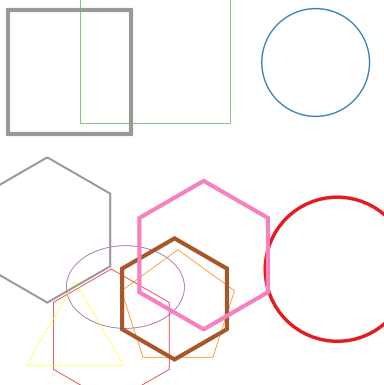[{"shape": "circle", "thickness": 2.5, "radius": 0.94, "center": [0.876, 0.301]}, {"shape": "hexagon", "thickness": 0.5, "radius": 0.87, "center": [0.289, 0.128]}, {"shape": "circle", "thickness": 1, "radius": 0.7, "center": [0.82, 0.838]}, {"shape": "square", "thickness": 0.5, "radius": 0.98, "center": [0.403, 0.876]}, {"shape": "oval", "thickness": 0.5, "radius": 0.77, "center": [0.326, 0.254]}, {"shape": "pentagon", "thickness": 0.5, "radius": 0.77, "center": [0.462, 0.197]}, {"shape": "triangle", "thickness": 0.5, "radius": 0.73, "center": [0.195, 0.124]}, {"shape": "hexagon", "thickness": 3, "radius": 0.79, "center": [0.453, 0.224]}, {"shape": "hexagon", "thickness": 3, "radius": 0.96, "center": [0.529, 0.337]}, {"shape": "hexagon", "thickness": 1.5, "radius": 0.94, "center": [0.123, 0.403]}, {"shape": "square", "thickness": 3, "radius": 0.8, "center": [0.18, 0.813]}]